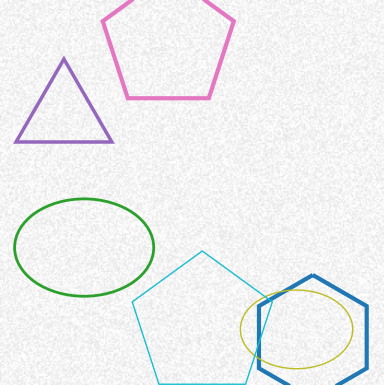[{"shape": "hexagon", "thickness": 3, "radius": 0.81, "center": [0.813, 0.124]}, {"shape": "oval", "thickness": 2, "radius": 0.9, "center": [0.219, 0.357]}, {"shape": "triangle", "thickness": 2.5, "radius": 0.72, "center": [0.166, 0.703]}, {"shape": "pentagon", "thickness": 3, "radius": 0.89, "center": [0.437, 0.89]}, {"shape": "oval", "thickness": 1, "radius": 0.73, "center": [0.77, 0.144]}, {"shape": "pentagon", "thickness": 1, "radius": 0.96, "center": [0.525, 0.157]}]